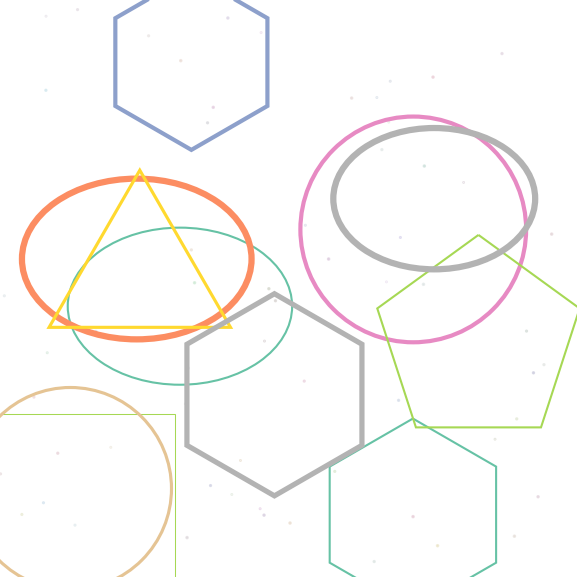[{"shape": "hexagon", "thickness": 1, "radius": 0.83, "center": [0.715, 0.108]}, {"shape": "oval", "thickness": 1, "radius": 0.97, "center": [0.312, 0.469]}, {"shape": "oval", "thickness": 3, "radius": 0.99, "center": [0.237, 0.551]}, {"shape": "hexagon", "thickness": 2, "radius": 0.76, "center": [0.331, 0.892]}, {"shape": "circle", "thickness": 2, "radius": 0.98, "center": [0.716, 0.602]}, {"shape": "pentagon", "thickness": 1, "radius": 0.92, "center": [0.829, 0.408]}, {"shape": "square", "thickness": 0.5, "radius": 0.84, "center": [0.135, 0.115]}, {"shape": "triangle", "thickness": 1.5, "radius": 0.91, "center": [0.242, 0.523]}, {"shape": "circle", "thickness": 1.5, "radius": 0.88, "center": [0.122, 0.153]}, {"shape": "oval", "thickness": 3, "radius": 0.87, "center": [0.752, 0.655]}, {"shape": "hexagon", "thickness": 2.5, "radius": 0.87, "center": [0.475, 0.316]}]